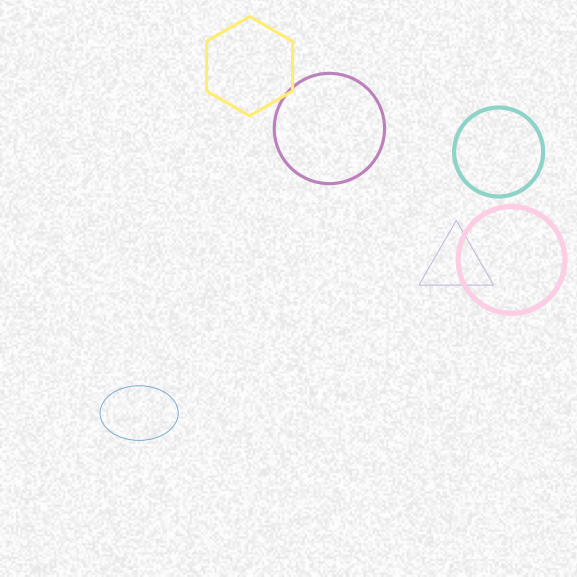[{"shape": "circle", "thickness": 2, "radius": 0.39, "center": [0.863, 0.736]}, {"shape": "triangle", "thickness": 0.5, "radius": 0.37, "center": [0.79, 0.543]}, {"shape": "oval", "thickness": 0.5, "radius": 0.34, "center": [0.241, 0.284]}, {"shape": "circle", "thickness": 2.5, "radius": 0.46, "center": [0.886, 0.549]}, {"shape": "circle", "thickness": 1.5, "radius": 0.48, "center": [0.57, 0.777]}, {"shape": "hexagon", "thickness": 1.5, "radius": 0.43, "center": [0.432, 0.884]}]